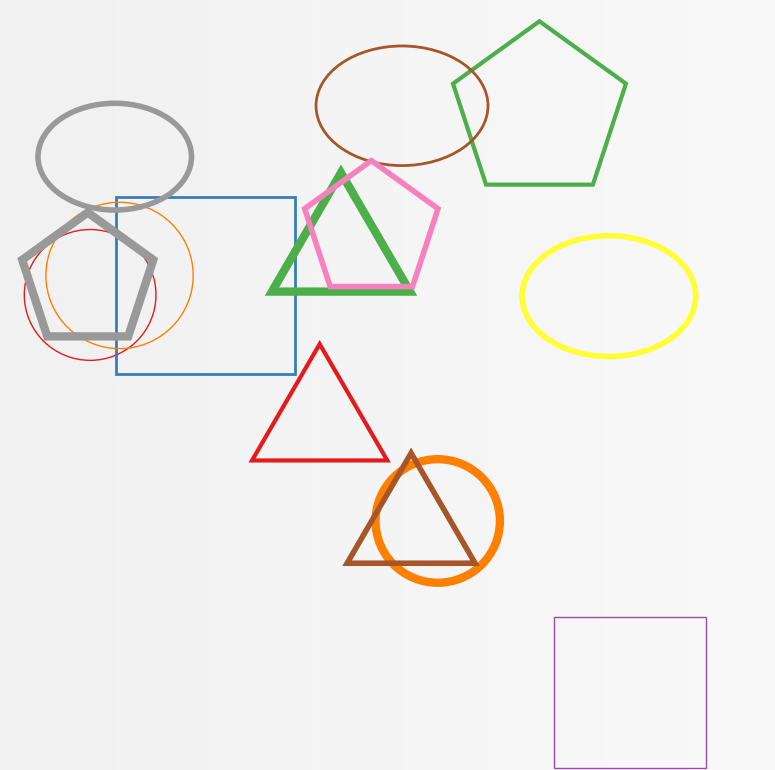[{"shape": "triangle", "thickness": 1.5, "radius": 0.5, "center": [0.412, 0.452]}, {"shape": "circle", "thickness": 0.5, "radius": 0.42, "center": [0.116, 0.617]}, {"shape": "square", "thickness": 1, "radius": 0.58, "center": [0.265, 0.629]}, {"shape": "pentagon", "thickness": 1.5, "radius": 0.59, "center": [0.696, 0.855]}, {"shape": "triangle", "thickness": 3, "radius": 0.51, "center": [0.44, 0.673]}, {"shape": "square", "thickness": 0.5, "radius": 0.49, "center": [0.813, 0.101]}, {"shape": "circle", "thickness": 3, "radius": 0.4, "center": [0.565, 0.323]}, {"shape": "circle", "thickness": 0.5, "radius": 0.48, "center": [0.154, 0.642]}, {"shape": "oval", "thickness": 2, "radius": 0.56, "center": [0.786, 0.615]}, {"shape": "triangle", "thickness": 2, "radius": 0.48, "center": [0.53, 0.316]}, {"shape": "oval", "thickness": 1, "radius": 0.55, "center": [0.519, 0.863]}, {"shape": "pentagon", "thickness": 2, "radius": 0.45, "center": [0.479, 0.701]}, {"shape": "pentagon", "thickness": 3, "radius": 0.44, "center": [0.113, 0.635]}, {"shape": "oval", "thickness": 2, "radius": 0.5, "center": [0.148, 0.797]}]